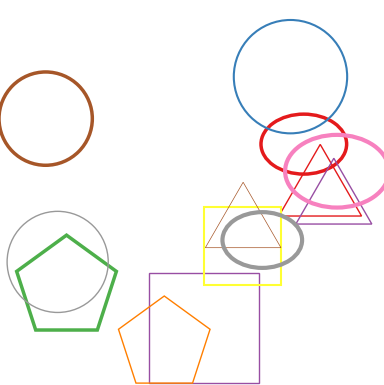[{"shape": "triangle", "thickness": 1, "radius": 0.62, "center": [0.832, 0.501]}, {"shape": "oval", "thickness": 2.5, "radius": 0.56, "center": [0.789, 0.626]}, {"shape": "circle", "thickness": 1.5, "radius": 0.74, "center": [0.754, 0.801]}, {"shape": "pentagon", "thickness": 2.5, "radius": 0.68, "center": [0.173, 0.253]}, {"shape": "triangle", "thickness": 1, "radius": 0.57, "center": [0.867, 0.475]}, {"shape": "square", "thickness": 1, "radius": 0.72, "center": [0.53, 0.148]}, {"shape": "pentagon", "thickness": 1, "radius": 0.63, "center": [0.427, 0.106]}, {"shape": "square", "thickness": 1.5, "radius": 0.5, "center": [0.629, 0.361]}, {"shape": "circle", "thickness": 2.5, "radius": 0.61, "center": [0.119, 0.692]}, {"shape": "triangle", "thickness": 0.5, "radius": 0.57, "center": [0.632, 0.413]}, {"shape": "oval", "thickness": 3, "radius": 0.67, "center": [0.875, 0.555]}, {"shape": "circle", "thickness": 1, "radius": 0.66, "center": [0.15, 0.32]}, {"shape": "oval", "thickness": 3, "radius": 0.52, "center": [0.681, 0.377]}]